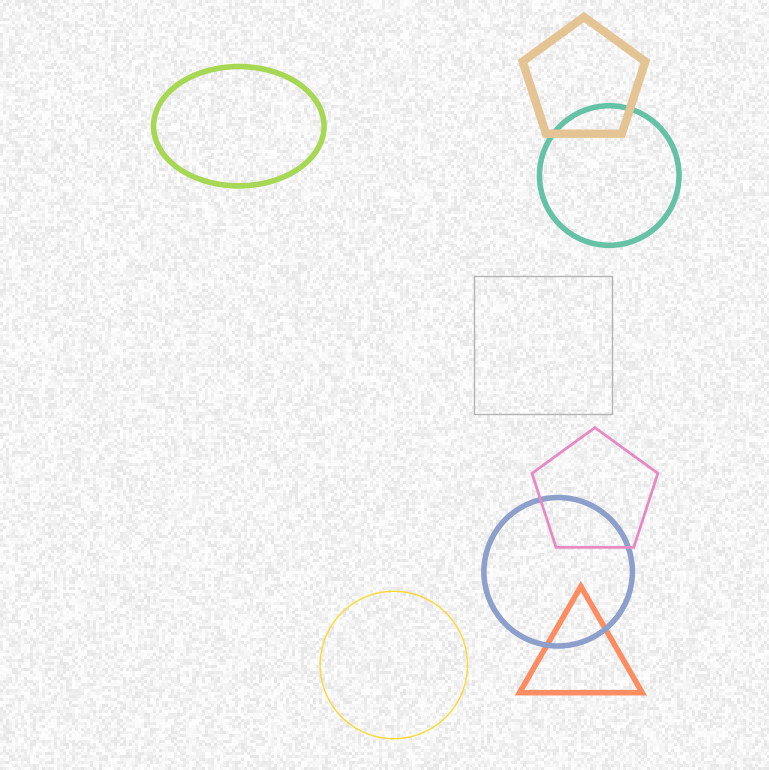[{"shape": "circle", "thickness": 2, "radius": 0.45, "center": [0.791, 0.772]}, {"shape": "triangle", "thickness": 2, "radius": 0.46, "center": [0.754, 0.146]}, {"shape": "circle", "thickness": 2, "radius": 0.48, "center": [0.725, 0.257]}, {"shape": "pentagon", "thickness": 1, "radius": 0.43, "center": [0.773, 0.359]}, {"shape": "oval", "thickness": 2, "radius": 0.55, "center": [0.31, 0.836]}, {"shape": "circle", "thickness": 0.5, "radius": 0.48, "center": [0.511, 0.136]}, {"shape": "pentagon", "thickness": 3, "radius": 0.42, "center": [0.758, 0.894]}, {"shape": "square", "thickness": 0.5, "radius": 0.45, "center": [0.705, 0.552]}]